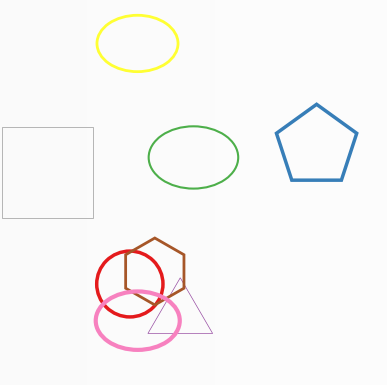[{"shape": "circle", "thickness": 2.5, "radius": 0.43, "center": [0.335, 0.262]}, {"shape": "pentagon", "thickness": 2.5, "radius": 0.54, "center": [0.817, 0.62]}, {"shape": "oval", "thickness": 1.5, "radius": 0.58, "center": [0.499, 0.591]}, {"shape": "triangle", "thickness": 0.5, "radius": 0.48, "center": [0.465, 0.182]}, {"shape": "oval", "thickness": 2, "radius": 0.52, "center": [0.355, 0.887]}, {"shape": "hexagon", "thickness": 2, "radius": 0.43, "center": [0.399, 0.295]}, {"shape": "oval", "thickness": 3, "radius": 0.54, "center": [0.355, 0.167]}, {"shape": "square", "thickness": 0.5, "radius": 0.59, "center": [0.124, 0.552]}]